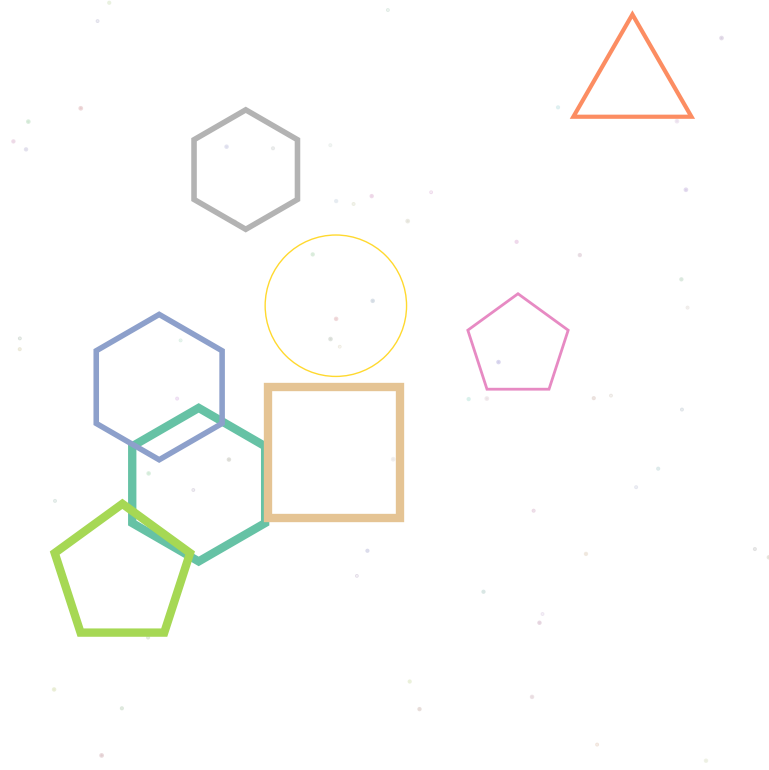[{"shape": "hexagon", "thickness": 3, "radius": 0.5, "center": [0.258, 0.371]}, {"shape": "triangle", "thickness": 1.5, "radius": 0.44, "center": [0.821, 0.893]}, {"shape": "hexagon", "thickness": 2, "radius": 0.47, "center": [0.207, 0.497]}, {"shape": "pentagon", "thickness": 1, "radius": 0.34, "center": [0.673, 0.55]}, {"shape": "pentagon", "thickness": 3, "radius": 0.46, "center": [0.159, 0.253]}, {"shape": "circle", "thickness": 0.5, "radius": 0.46, "center": [0.436, 0.603]}, {"shape": "square", "thickness": 3, "radius": 0.43, "center": [0.434, 0.413]}, {"shape": "hexagon", "thickness": 2, "radius": 0.39, "center": [0.319, 0.78]}]